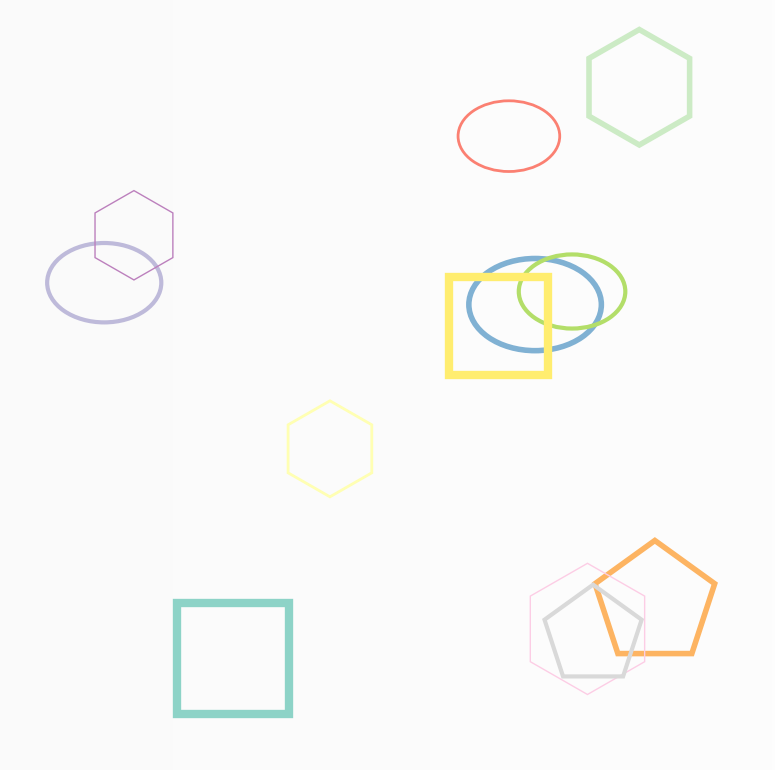[{"shape": "square", "thickness": 3, "radius": 0.36, "center": [0.301, 0.145]}, {"shape": "hexagon", "thickness": 1, "radius": 0.31, "center": [0.426, 0.417]}, {"shape": "oval", "thickness": 1.5, "radius": 0.37, "center": [0.134, 0.633]}, {"shape": "oval", "thickness": 1, "radius": 0.33, "center": [0.657, 0.823]}, {"shape": "oval", "thickness": 2, "radius": 0.43, "center": [0.69, 0.604]}, {"shape": "pentagon", "thickness": 2, "radius": 0.41, "center": [0.845, 0.217]}, {"shape": "oval", "thickness": 1.5, "radius": 0.34, "center": [0.738, 0.621]}, {"shape": "hexagon", "thickness": 0.5, "radius": 0.43, "center": [0.758, 0.183]}, {"shape": "pentagon", "thickness": 1.5, "radius": 0.33, "center": [0.765, 0.175]}, {"shape": "hexagon", "thickness": 0.5, "radius": 0.29, "center": [0.173, 0.694]}, {"shape": "hexagon", "thickness": 2, "radius": 0.37, "center": [0.825, 0.887]}, {"shape": "square", "thickness": 3, "radius": 0.32, "center": [0.643, 0.576]}]